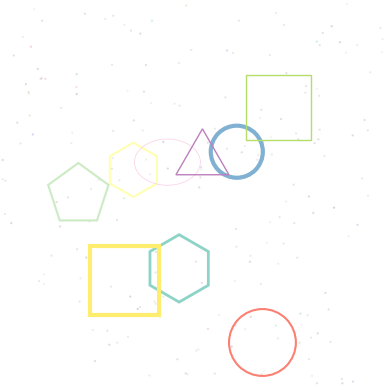[{"shape": "hexagon", "thickness": 2, "radius": 0.44, "center": [0.465, 0.303]}, {"shape": "hexagon", "thickness": 1.5, "radius": 0.35, "center": [0.346, 0.559]}, {"shape": "circle", "thickness": 1.5, "radius": 0.43, "center": [0.682, 0.11]}, {"shape": "circle", "thickness": 3, "radius": 0.34, "center": [0.615, 0.606]}, {"shape": "square", "thickness": 1, "radius": 0.42, "center": [0.724, 0.72]}, {"shape": "oval", "thickness": 0.5, "radius": 0.43, "center": [0.435, 0.579]}, {"shape": "triangle", "thickness": 1, "radius": 0.4, "center": [0.526, 0.586]}, {"shape": "pentagon", "thickness": 1.5, "radius": 0.41, "center": [0.204, 0.494]}, {"shape": "square", "thickness": 3, "radius": 0.45, "center": [0.322, 0.272]}]